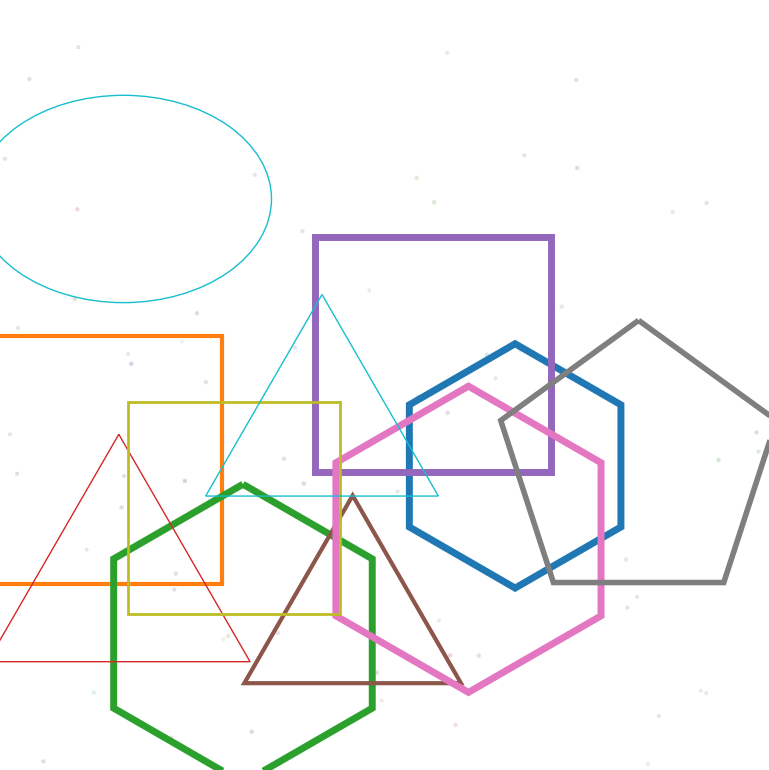[{"shape": "hexagon", "thickness": 2.5, "radius": 0.79, "center": [0.669, 0.395]}, {"shape": "square", "thickness": 1.5, "radius": 0.81, "center": [0.127, 0.402]}, {"shape": "hexagon", "thickness": 2.5, "radius": 0.97, "center": [0.316, 0.177]}, {"shape": "triangle", "thickness": 0.5, "radius": 0.98, "center": [0.154, 0.239]}, {"shape": "square", "thickness": 2.5, "radius": 0.76, "center": [0.562, 0.54]}, {"shape": "triangle", "thickness": 1.5, "radius": 0.81, "center": [0.458, 0.194]}, {"shape": "hexagon", "thickness": 2.5, "radius": 0.99, "center": [0.608, 0.3]}, {"shape": "pentagon", "thickness": 2, "radius": 0.94, "center": [0.829, 0.396]}, {"shape": "square", "thickness": 1, "radius": 0.69, "center": [0.304, 0.34]}, {"shape": "oval", "thickness": 0.5, "radius": 0.96, "center": [0.16, 0.742]}, {"shape": "triangle", "thickness": 0.5, "radius": 0.87, "center": [0.418, 0.443]}]